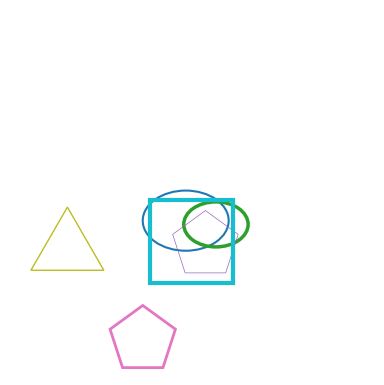[{"shape": "oval", "thickness": 1.5, "radius": 0.56, "center": [0.482, 0.427]}, {"shape": "oval", "thickness": 2.5, "radius": 0.42, "center": [0.561, 0.417]}, {"shape": "pentagon", "thickness": 0.5, "radius": 0.45, "center": [0.534, 0.364]}, {"shape": "pentagon", "thickness": 2, "radius": 0.45, "center": [0.371, 0.117]}, {"shape": "triangle", "thickness": 1, "radius": 0.55, "center": [0.175, 0.353]}, {"shape": "square", "thickness": 3, "radius": 0.54, "center": [0.498, 0.372]}]